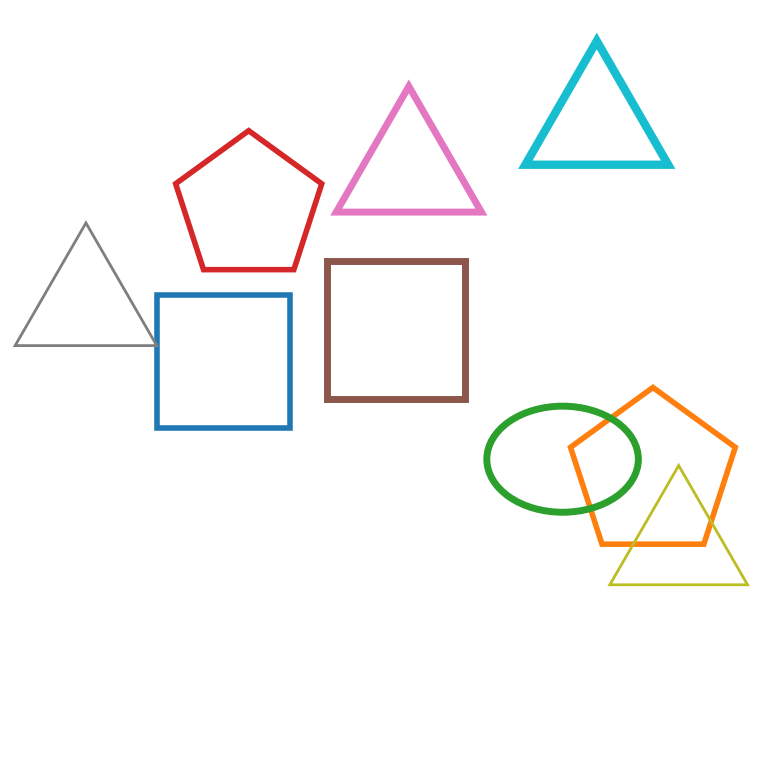[{"shape": "square", "thickness": 2, "radius": 0.43, "center": [0.291, 0.531]}, {"shape": "pentagon", "thickness": 2, "radius": 0.56, "center": [0.848, 0.384]}, {"shape": "oval", "thickness": 2.5, "radius": 0.49, "center": [0.731, 0.404]}, {"shape": "pentagon", "thickness": 2, "radius": 0.5, "center": [0.323, 0.731]}, {"shape": "square", "thickness": 2.5, "radius": 0.45, "center": [0.514, 0.572]}, {"shape": "triangle", "thickness": 2.5, "radius": 0.54, "center": [0.531, 0.779]}, {"shape": "triangle", "thickness": 1, "radius": 0.53, "center": [0.112, 0.604]}, {"shape": "triangle", "thickness": 1, "radius": 0.52, "center": [0.881, 0.292]}, {"shape": "triangle", "thickness": 3, "radius": 0.54, "center": [0.775, 0.84]}]